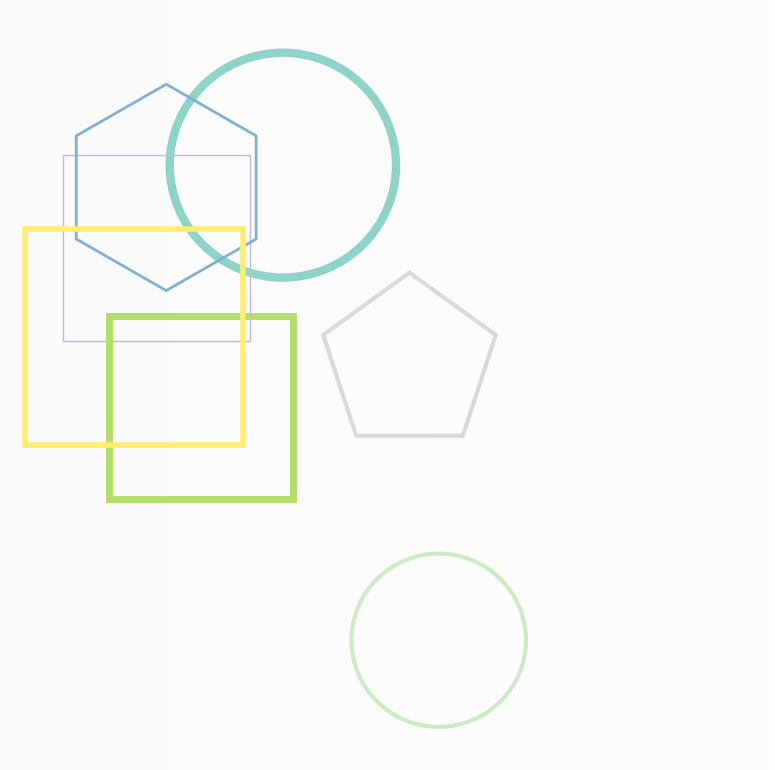[{"shape": "circle", "thickness": 3, "radius": 0.73, "center": [0.365, 0.786]}, {"shape": "square", "thickness": 0.5, "radius": 0.6, "center": [0.202, 0.678]}, {"shape": "hexagon", "thickness": 1, "radius": 0.67, "center": [0.214, 0.757]}, {"shape": "square", "thickness": 2.5, "radius": 0.59, "center": [0.26, 0.471]}, {"shape": "pentagon", "thickness": 1.5, "radius": 0.59, "center": [0.528, 0.529]}, {"shape": "circle", "thickness": 1.5, "radius": 0.56, "center": [0.566, 0.169]}, {"shape": "square", "thickness": 2, "radius": 0.7, "center": [0.173, 0.563]}]